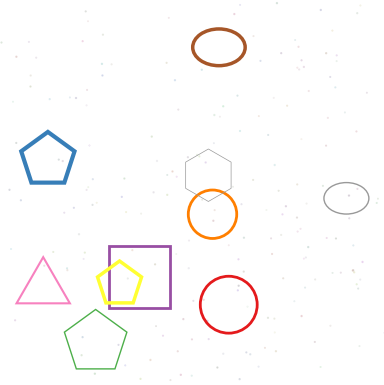[{"shape": "circle", "thickness": 2, "radius": 0.37, "center": [0.594, 0.209]}, {"shape": "pentagon", "thickness": 3, "radius": 0.36, "center": [0.124, 0.585]}, {"shape": "pentagon", "thickness": 1, "radius": 0.43, "center": [0.248, 0.111]}, {"shape": "square", "thickness": 2, "radius": 0.4, "center": [0.362, 0.28]}, {"shape": "circle", "thickness": 2, "radius": 0.31, "center": [0.552, 0.444]}, {"shape": "pentagon", "thickness": 2.5, "radius": 0.3, "center": [0.311, 0.262]}, {"shape": "oval", "thickness": 2.5, "radius": 0.34, "center": [0.569, 0.877]}, {"shape": "triangle", "thickness": 1.5, "radius": 0.4, "center": [0.112, 0.252]}, {"shape": "hexagon", "thickness": 0.5, "radius": 0.34, "center": [0.541, 0.545]}, {"shape": "oval", "thickness": 1, "radius": 0.29, "center": [0.9, 0.485]}]